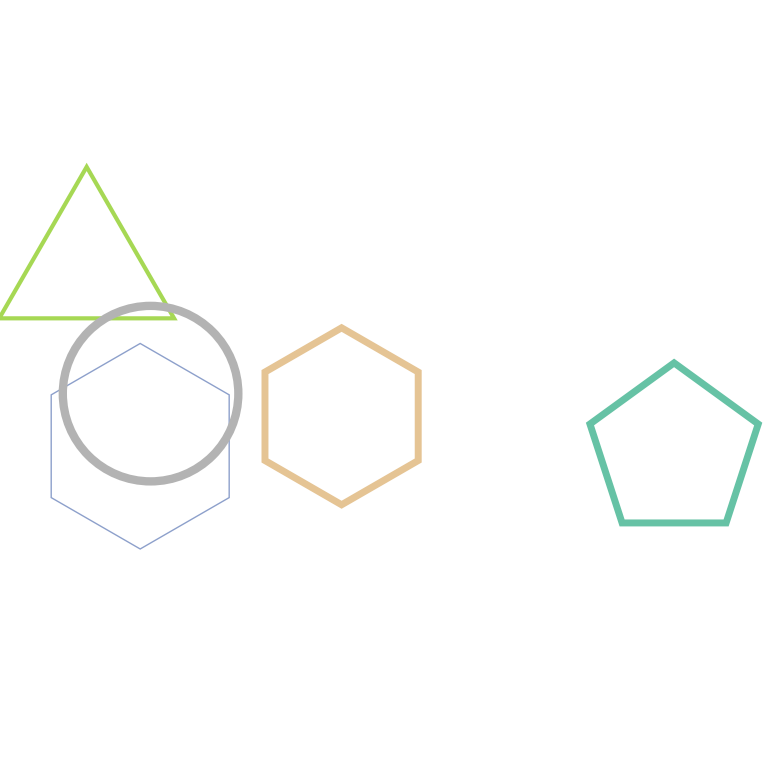[{"shape": "pentagon", "thickness": 2.5, "radius": 0.57, "center": [0.875, 0.414]}, {"shape": "hexagon", "thickness": 0.5, "radius": 0.67, "center": [0.182, 0.42]}, {"shape": "triangle", "thickness": 1.5, "radius": 0.66, "center": [0.113, 0.652]}, {"shape": "hexagon", "thickness": 2.5, "radius": 0.57, "center": [0.444, 0.459]}, {"shape": "circle", "thickness": 3, "radius": 0.57, "center": [0.196, 0.489]}]